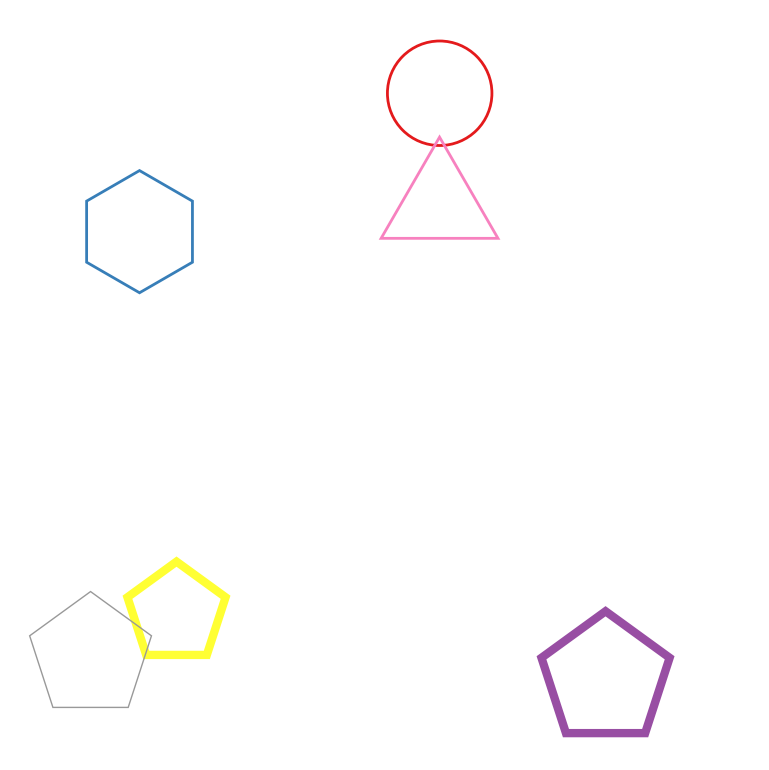[{"shape": "circle", "thickness": 1, "radius": 0.34, "center": [0.571, 0.879]}, {"shape": "hexagon", "thickness": 1, "radius": 0.4, "center": [0.181, 0.699]}, {"shape": "pentagon", "thickness": 3, "radius": 0.44, "center": [0.786, 0.119]}, {"shape": "pentagon", "thickness": 3, "radius": 0.33, "center": [0.229, 0.204]}, {"shape": "triangle", "thickness": 1, "radius": 0.44, "center": [0.571, 0.734]}, {"shape": "pentagon", "thickness": 0.5, "radius": 0.42, "center": [0.118, 0.149]}]